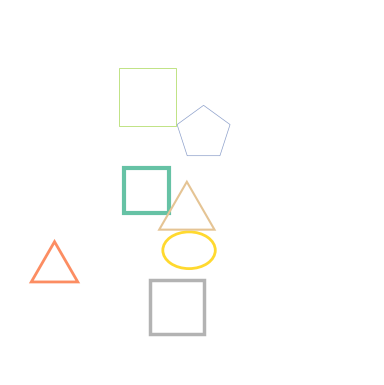[{"shape": "square", "thickness": 3, "radius": 0.3, "center": [0.381, 0.506]}, {"shape": "triangle", "thickness": 2, "radius": 0.35, "center": [0.142, 0.303]}, {"shape": "pentagon", "thickness": 0.5, "radius": 0.36, "center": [0.529, 0.654]}, {"shape": "square", "thickness": 0.5, "radius": 0.37, "center": [0.384, 0.748]}, {"shape": "oval", "thickness": 2, "radius": 0.34, "center": [0.491, 0.35]}, {"shape": "triangle", "thickness": 1.5, "radius": 0.41, "center": [0.485, 0.445]}, {"shape": "square", "thickness": 2.5, "radius": 0.35, "center": [0.46, 0.202]}]